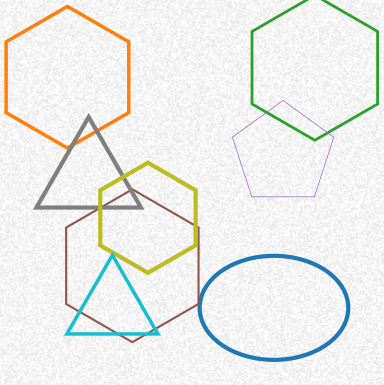[{"shape": "oval", "thickness": 3, "radius": 0.97, "center": [0.712, 0.2]}, {"shape": "hexagon", "thickness": 2.5, "radius": 0.92, "center": [0.175, 0.799]}, {"shape": "hexagon", "thickness": 2, "radius": 0.94, "center": [0.818, 0.824]}, {"shape": "pentagon", "thickness": 0.5, "radius": 0.69, "center": [0.735, 0.601]}, {"shape": "hexagon", "thickness": 1.5, "radius": 0.99, "center": [0.344, 0.31]}, {"shape": "triangle", "thickness": 3, "radius": 0.78, "center": [0.23, 0.539]}, {"shape": "hexagon", "thickness": 3, "radius": 0.72, "center": [0.384, 0.434]}, {"shape": "triangle", "thickness": 2.5, "radius": 0.68, "center": [0.292, 0.201]}]